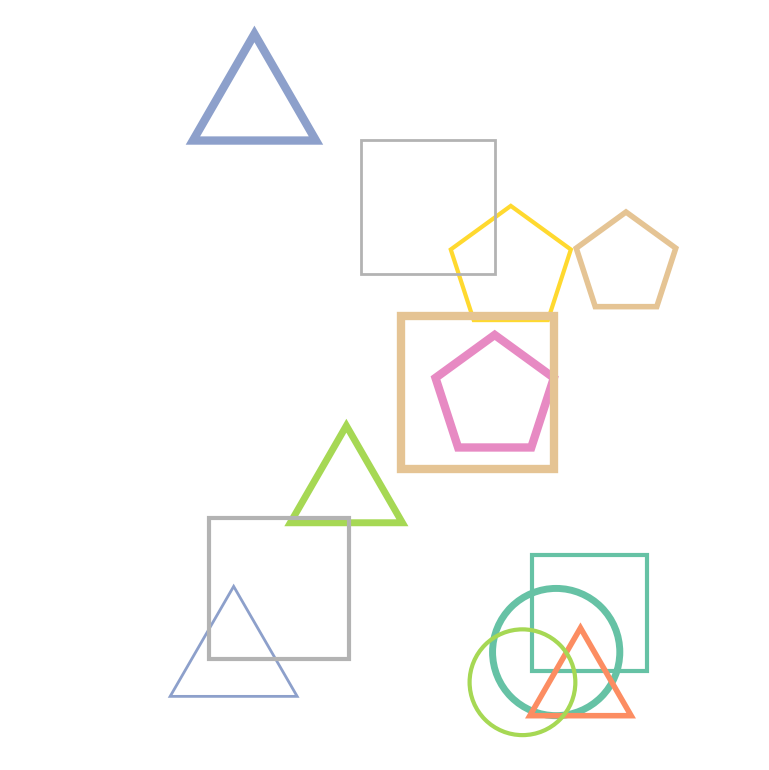[{"shape": "circle", "thickness": 2.5, "radius": 0.41, "center": [0.722, 0.153]}, {"shape": "square", "thickness": 1.5, "radius": 0.38, "center": [0.766, 0.204]}, {"shape": "triangle", "thickness": 2, "radius": 0.38, "center": [0.754, 0.109]}, {"shape": "triangle", "thickness": 3, "radius": 0.46, "center": [0.33, 0.864]}, {"shape": "triangle", "thickness": 1, "radius": 0.48, "center": [0.303, 0.143]}, {"shape": "pentagon", "thickness": 3, "radius": 0.4, "center": [0.642, 0.484]}, {"shape": "circle", "thickness": 1.5, "radius": 0.34, "center": [0.679, 0.114]}, {"shape": "triangle", "thickness": 2.5, "radius": 0.42, "center": [0.45, 0.363]}, {"shape": "pentagon", "thickness": 1.5, "radius": 0.41, "center": [0.663, 0.651]}, {"shape": "square", "thickness": 3, "radius": 0.5, "center": [0.62, 0.49]}, {"shape": "pentagon", "thickness": 2, "radius": 0.34, "center": [0.813, 0.657]}, {"shape": "square", "thickness": 1.5, "radius": 0.46, "center": [0.362, 0.236]}, {"shape": "square", "thickness": 1, "radius": 0.43, "center": [0.555, 0.732]}]